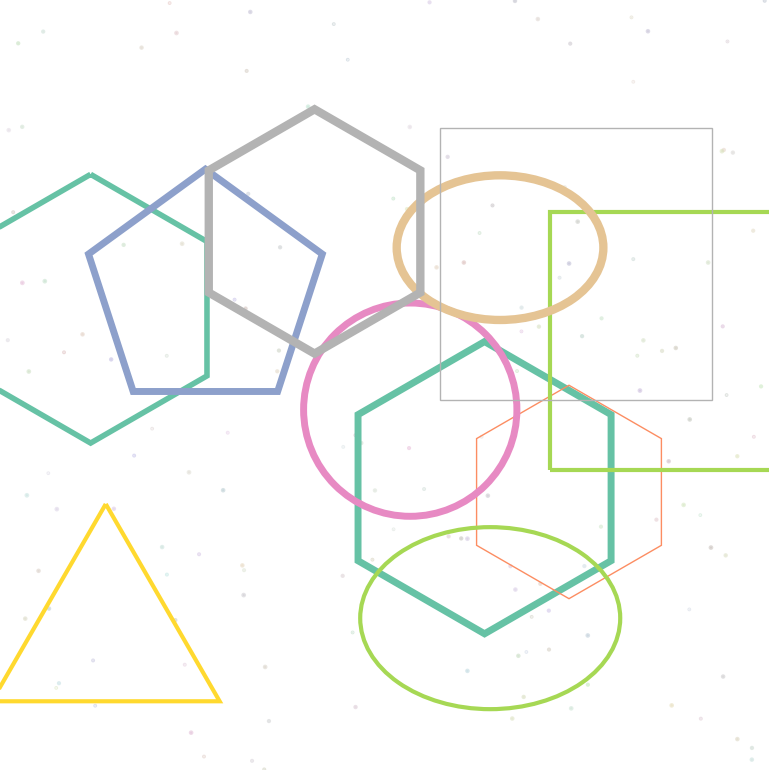[{"shape": "hexagon", "thickness": 2.5, "radius": 0.95, "center": [0.629, 0.367]}, {"shape": "hexagon", "thickness": 2, "radius": 0.87, "center": [0.118, 0.599]}, {"shape": "hexagon", "thickness": 0.5, "radius": 0.69, "center": [0.739, 0.361]}, {"shape": "pentagon", "thickness": 2.5, "radius": 0.8, "center": [0.267, 0.621]}, {"shape": "circle", "thickness": 2.5, "radius": 0.69, "center": [0.533, 0.468]}, {"shape": "square", "thickness": 1.5, "radius": 0.84, "center": [0.882, 0.557]}, {"shape": "oval", "thickness": 1.5, "radius": 0.84, "center": [0.637, 0.197]}, {"shape": "triangle", "thickness": 1.5, "radius": 0.85, "center": [0.137, 0.175]}, {"shape": "oval", "thickness": 3, "radius": 0.67, "center": [0.649, 0.678]}, {"shape": "square", "thickness": 0.5, "radius": 0.88, "center": [0.748, 0.657]}, {"shape": "hexagon", "thickness": 3, "radius": 0.79, "center": [0.409, 0.699]}]